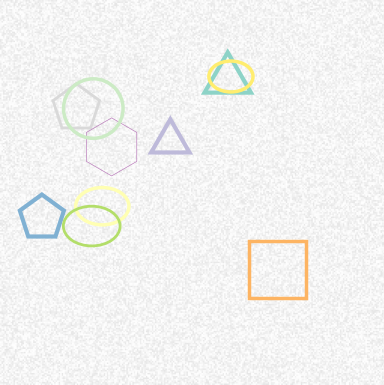[{"shape": "triangle", "thickness": 3, "radius": 0.35, "center": [0.592, 0.794]}, {"shape": "oval", "thickness": 2.5, "radius": 0.35, "center": [0.266, 0.464]}, {"shape": "triangle", "thickness": 3, "radius": 0.29, "center": [0.442, 0.633]}, {"shape": "pentagon", "thickness": 3, "radius": 0.3, "center": [0.109, 0.434]}, {"shape": "square", "thickness": 2.5, "radius": 0.37, "center": [0.721, 0.3]}, {"shape": "oval", "thickness": 2, "radius": 0.37, "center": [0.238, 0.413]}, {"shape": "pentagon", "thickness": 2, "radius": 0.32, "center": [0.198, 0.719]}, {"shape": "hexagon", "thickness": 0.5, "radius": 0.38, "center": [0.29, 0.618]}, {"shape": "circle", "thickness": 2.5, "radius": 0.39, "center": [0.242, 0.718]}, {"shape": "oval", "thickness": 2.5, "radius": 0.29, "center": [0.6, 0.801]}]